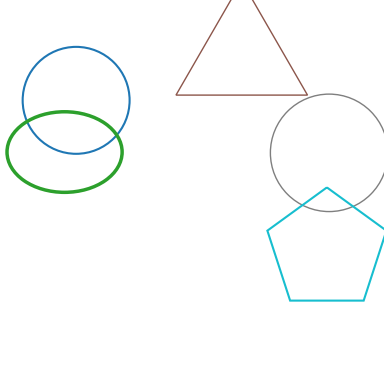[{"shape": "circle", "thickness": 1.5, "radius": 0.69, "center": [0.198, 0.739]}, {"shape": "oval", "thickness": 2.5, "radius": 0.75, "center": [0.168, 0.605]}, {"shape": "triangle", "thickness": 1, "radius": 0.99, "center": [0.628, 0.852]}, {"shape": "circle", "thickness": 1, "radius": 0.76, "center": [0.855, 0.603]}, {"shape": "pentagon", "thickness": 1.5, "radius": 0.81, "center": [0.849, 0.351]}]